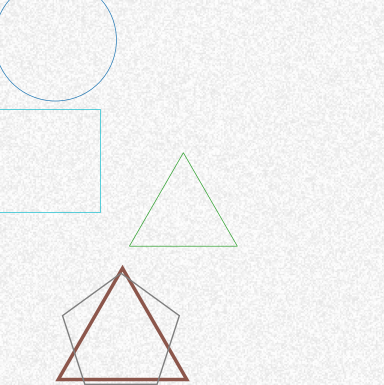[{"shape": "circle", "thickness": 0.5, "radius": 0.79, "center": [0.144, 0.896]}, {"shape": "triangle", "thickness": 0.5, "radius": 0.81, "center": [0.476, 0.441]}, {"shape": "triangle", "thickness": 2.5, "radius": 0.96, "center": [0.318, 0.111]}, {"shape": "pentagon", "thickness": 1, "radius": 0.8, "center": [0.314, 0.131]}, {"shape": "square", "thickness": 0.5, "radius": 0.67, "center": [0.127, 0.584]}]